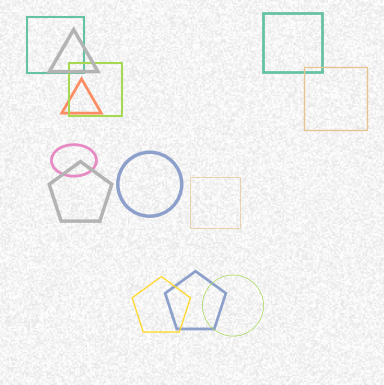[{"shape": "square", "thickness": 2, "radius": 0.38, "center": [0.76, 0.89]}, {"shape": "square", "thickness": 1.5, "radius": 0.37, "center": [0.145, 0.883]}, {"shape": "triangle", "thickness": 2, "radius": 0.3, "center": [0.212, 0.736]}, {"shape": "circle", "thickness": 2.5, "radius": 0.42, "center": [0.389, 0.522]}, {"shape": "pentagon", "thickness": 2, "radius": 0.41, "center": [0.508, 0.213]}, {"shape": "oval", "thickness": 2, "radius": 0.29, "center": [0.192, 0.583]}, {"shape": "square", "thickness": 1.5, "radius": 0.34, "center": [0.248, 0.768]}, {"shape": "circle", "thickness": 0.5, "radius": 0.4, "center": [0.605, 0.206]}, {"shape": "pentagon", "thickness": 1, "radius": 0.4, "center": [0.419, 0.202]}, {"shape": "square", "thickness": 0.5, "radius": 0.33, "center": [0.557, 0.474]}, {"shape": "square", "thickness": 1, "radius": 0.41, "center": [0.871, 0.744]}, {"shape": "triangle", "thickness": 2.5, "radius": 0.36, "center": [0.191, 0.85]}, {"shape": "pentagon", "thickness": 2.5, "radius": 0.43, "center": [0.209, 0.495]}]